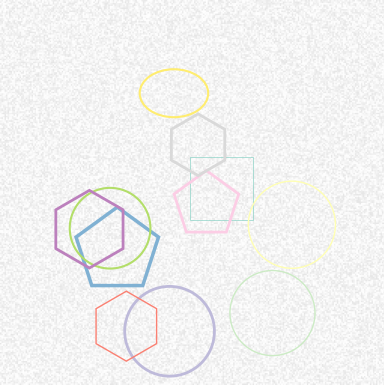[{"shape": "square", "thickness": 0.5, "radius": 0.41, "center": [0.575, 0.51]}, {"shape": "circle", "thickness": 1, "radius": 0.57, "center": [0.758, 0.416]}, {"shape": "circle", "thickness": 2, "radius": 0.58, "center": [0.44, 0.14]}, {"shape": "hexagon", "thickness": 1, "radius": 0.45, "center": [0.328, 0.153]}, {"shape": "pentagon", "thickness": 2.5, "radius": 0.56, "center": [0.305, 0.349]}, {"shape": "circle", "thickness": 1.5, "radius": 0.52, "center": [0.286, 0.407]}, {"shape": "pentagon", "thickness": 2, "radius": 0.44, "center": [0.536, 0.469]}, {"shape": "hexagon", "thickness": 2, "radius": 0.4, "center": [0.514, 0.624]}, {"shape": "hexagon", "thickness": 2, "radius": 0.5, "center": [0.232, 0.405]}, {"shape": "circle", "thickness": 1, "radius": 0.55, "center": [0.708, 0.187]}, {"shape": "oval", "thickness": 1.5, "radius": 0.44, "center": [0.452, 0.758]}]